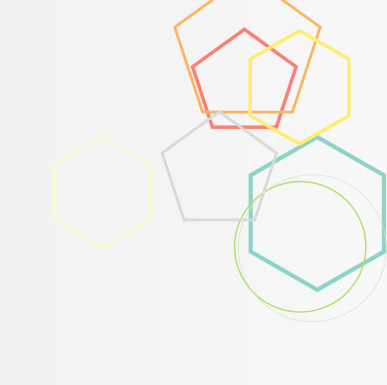[{"shape": "hexagon", "thickness": 3, "radius": 0.99, "center": [0.819, 0.446]}, {"shape": "hexagon", "thickness": 1, "radius": 0.72, "center": [0.265, 0.501]}, {"shape": "pentagon", "thickness": 2.5, "radius": 0.7, "center": [0.631, 0.783]}, {"shape": "pentagon", "thickness": 2, "radius": 0.99, "center": [0.639, 0.869]}, {"shape": "circle", "thickness": 1, "radius": 0.85, "center": [0.775, 0.359]}, {"shape": "pentagon", "thickness": 2, "radius": 0.78, "center": [0.566, 0.555]}, {"shape": "circle", "thickness": 0.5, "radius": 0.95, "center": [0.806, 0.355]}, {"shape": "hexagon", "thickness": 2.5, "radius": 0.74, "center": [0.773, 0.773]}]